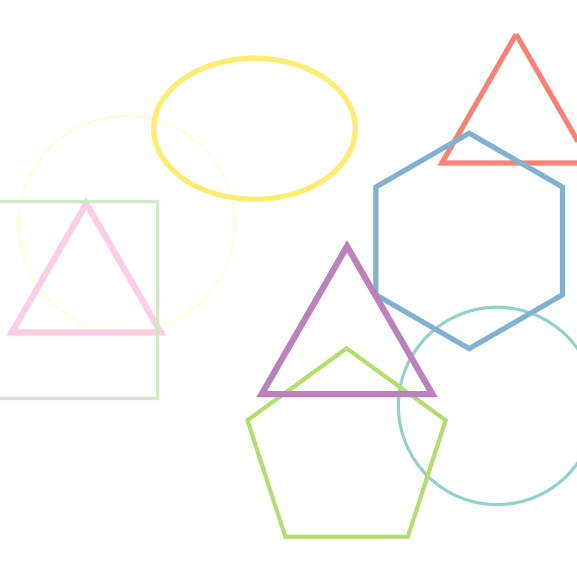[{"shape": "circle", "thickness": 1.5, "radius": 0.85, "center": [0.861, 0.296]}, {"shape": "circle", "thickness": 0.5, "radius": 0.94, "center": [0.219, 0.612]}, {"shape": "triangle", "thickness": 2.5, "radius": 0.74, "center": [0.894, 0.791]}, {"shape": "hexagon", "thickness": 2.5, "radius": 0.93, "center": [0.812, 0.582]}, {"shape": "pentagon", "thickness": 2, "radius": 0.9, "center": [0.6, 0.216]}, {"shape": "triangle", "thickness": 3, "radius": 0.74, "center": [0.149, 0.498]}, {"shape": "triangle", "thickness": 3, "radius": 0.85, "center": [0.601, 0.402]}, {"shape": "square", "thickness": 1.5, "radius": 0.85, "center": [0.102, 0.48]}, {"shape": "oval", "thickness": 2.5, "radius": 0.87, "center": [0.441, 0.776]}]